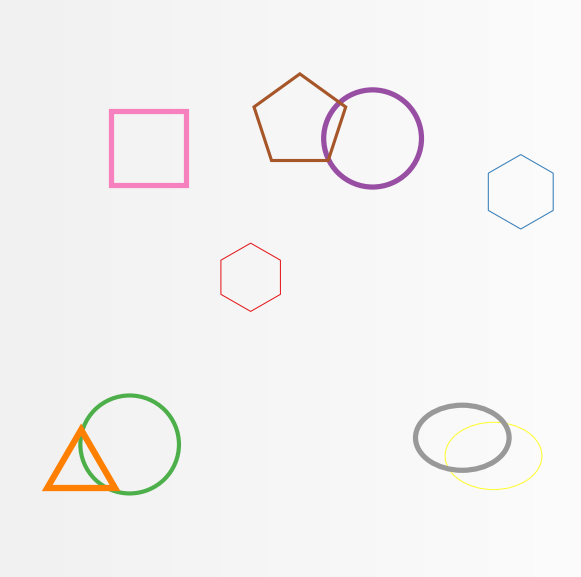[{"shape": "hexagon", "thickness": 0.5, "radius": 0.3, "center": [0.431, 0.519]}, {"shape": "hexagon", "thickness": 0.5, "radius": 0.32, "center": [0.896, 0.667]}, {"shape": "circle", "thickness": 2, "radius": 0.42, "center": [0.223, 0.229]}, {"shape": "circle", "thickness": 2.5, "radius": 0.42, "center": [0.641, 0.759]}, {"shape": "triangle", "thickness": 3, "radius": 0.34, "center": [0.14, 0.188]}, {"shape": "oval", "thickness": 0.5, "radius": 0.42, "center": [0.849, 0.21]}, {"shape": "pentagon", "thickness": 1.5, "radius": 0.41, "center": [0.516, 0.788]}, {"shape": "square", "thickness": 2.5, "radius": 0.32, "center": [0.256, 0.742]}, {"shape": "oval", "thickness": 2.5, "radius": 0.4, "center": [0.795, 0.241]}]